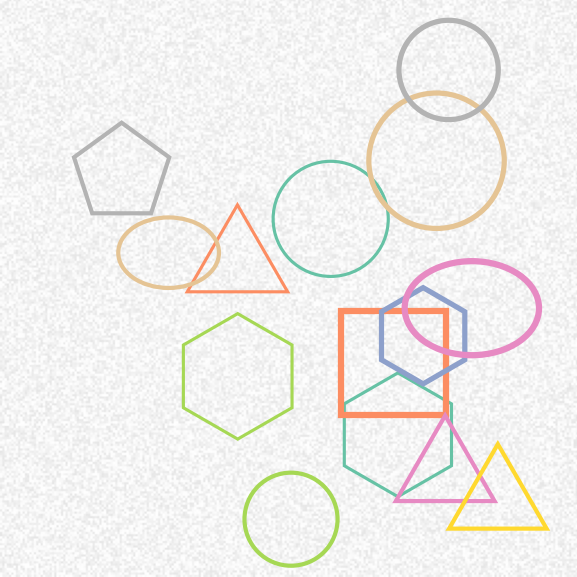[{"shape": "circle", "thickness": 1.5, "radius": 0.5, "center": [0.573, 0.62]}, {"shape": "hexagon", "thickness": 1.5, "radius": 0.54, "center": [0.689, 0.246]}, {"shape": "square", "thickness": 3, "radius": 0.45, "center": [0.681, 0.371]}, {"shape": "triangle", "thickness": 1.5, "radius": 0.5, "center": [0.411, 0.544]}, {"shape": "hexagon", "thickness": 2.5, "radius": 0.42, "center": [0.733, 0.418]}, {"shape": "triangle", "thickness": 2, "radius": 0.49, "center": [0.771, 0.181]}, {"shape": "oval", "thickness": 3, "radius": 0.58, "center": [0.817, 0.465]}, {"shape": "circle", "thickness": 2, "radius": 0.4, "center": [0.504, 0.1]}, {"shape": "hexagon", "thickness": 1.5, "radius": 0.54, "center": [0.412, 0.347]}, {"shape": "triangle", "thickness": 2, "radius": 0.49, "center": [0.862, 0.133]}, {"shape": "oval", "thickness": 2, "radius": 0.44, "center": [0.292, 0.562]}, {"shape": "circle", "thickness": 2.5, "radius": 0.59, "center": [0.756, 0.721]}, {"shape": "pentagon", "thickness": 2, "radius": 0.43, "center": [0.211, 0.7]}, {"shape": "circle", "thickness": 2.5, "radius": 0.43, "center": [0.777, 0.878]}]